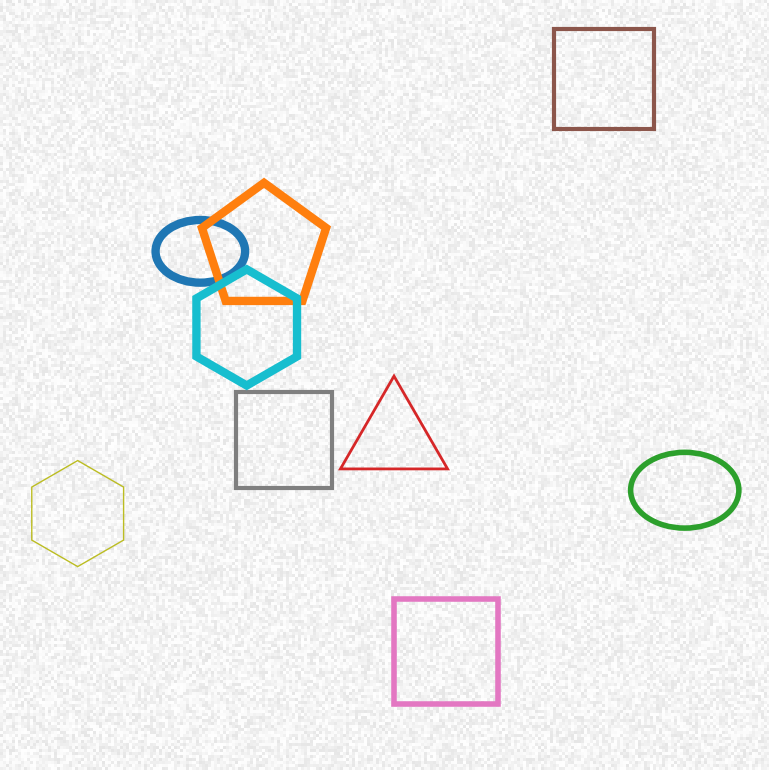[{"shape": "oval", "thickness": 3, "radius": 0.29, "center": [0.26, 0.674]}, {"shape": "pentagon", "thickness": 3, "radius": 0.42, "center": [0.343, 0.678]}, {"shape": "oval", "thickness": 2, "radius": 0.35, "center": [0.889, 0.363]}, {"shape": "triangle", "thickness": 1, "radius": 0.4, "center": [0.512, 0.431]}, {"shape": "square", "thickness": 1.5, "radius": 0.33, "center": [0.785, 0.898]}, {"shape": "square", "thickness": 2, "radius": 0.34, "center": [0.579, 0.153]}, {"shape": "square", "thickness": 1.5, "radius": 0.31, "center": [0.369, 0.429]}, {"shape": "hexagon", "thickness": 0.5, "radius": 0.34, "center": [0.101, 0.333]}, {"shape": "hexagon", "thickness": 3, "radius": 0.38, "center": [0.32, 0.575]}]